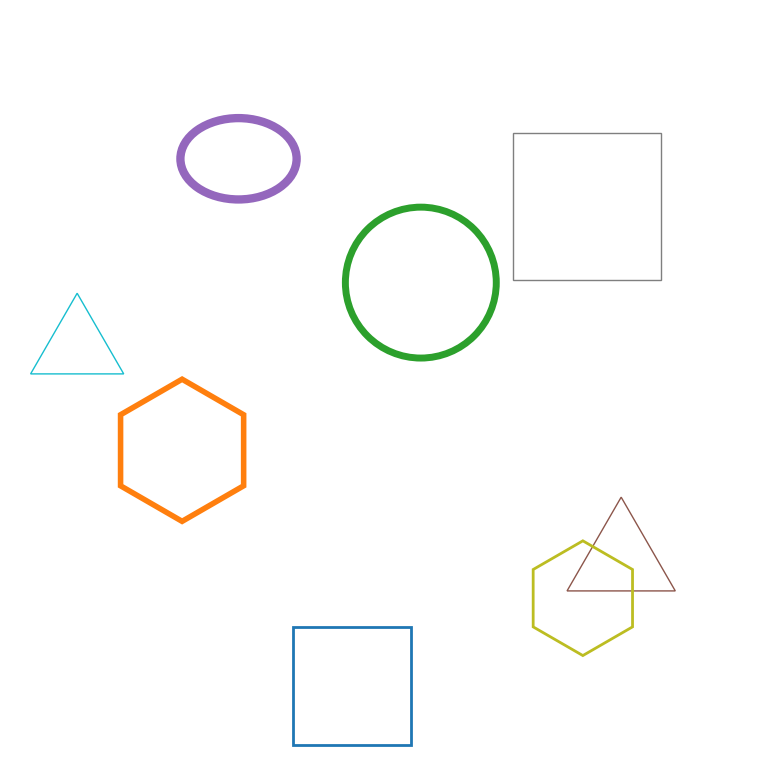[{"shape": "square", "thickness": 1, "radius": 0.38, "center": [0.458, 0.109]}, {"shape": "hexagon", "thickness": 2, "radius": 0.46, "center": [0.237, 0.415]}, {"shape": "circle", "thickness": 2.5, "radius": 0.49, "center": [0.547, 0.633]}, {"shape": "oval", "thickness": 3, "radius": 0.38, "center": [0.31, 0.794]}, {"shape": "triangle", "thickness": 0.5, "radius": 0.41, "center": [0.807, 0.273]}, {"shape": "square", "thickness": 0.5, "radius": 0.48, "center": [0.762, 0.732]}, {"shape": "hexagon", "thickness": 1, "radius": 0.37, "center": [0.757, 0.223]}, {"shape": "triangle", "thickness": 0.5, "radius": 0.35, "center": [0.1, 0.549]}]